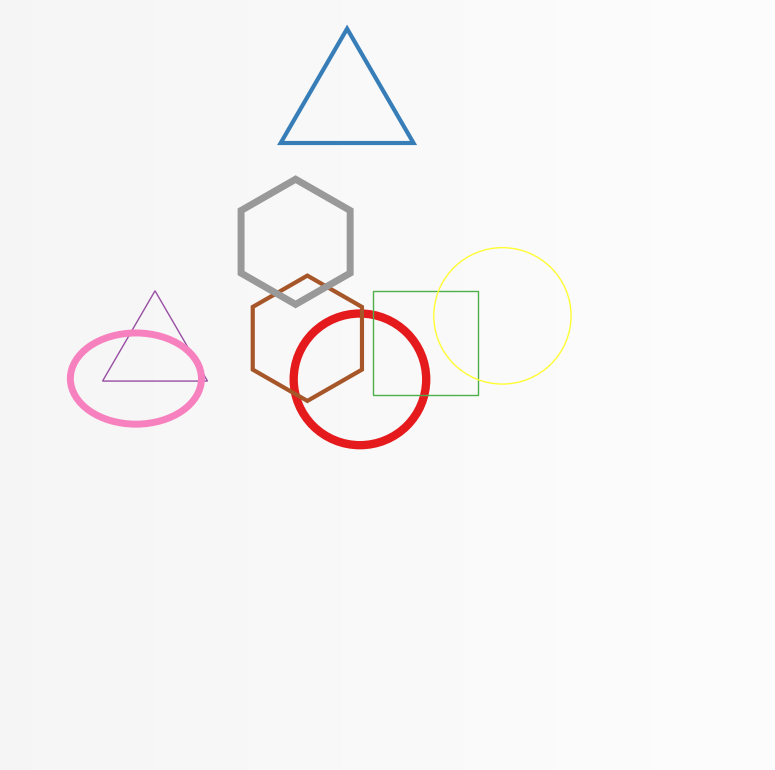[{"shape": "circle", "thickness": 3, "radius": 0.43, "center": [0.464, 0.507]}, {"shape": "triangle", "thickness": 1.5, "radius": 0.49, "center": [0.448, 0.864]}, {"shape": "square", "thickness": 0.5, "radius": 0.34, "center": [0.549, 0.554]}, {"shape": "triangle", "thickness": 0.5, "radius": 0.39, "center": [0.2, 0.544]}, {"shape": "circle", "thickness": 0.5, "radius": 0.44, "center": [0.648, 0.59]}, {"shape": "hexagon", "thickness": 1.5, "radius": 0.41, "center": [0.397, 0.561]}, {"shape": "oval", "thickness": 2.5, "radius": 0.42, "center": [0.175, 0.508]}, {"shape": "hexagon", "thickness": 2.5, "radius": 0.41, "center": [0.381, 0.686]}]